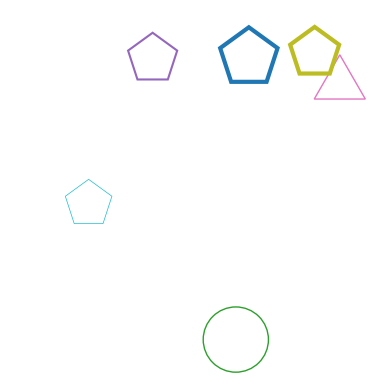[{"shape": "pentagon", "thickness": 3, "radius": 0.39, "center": [0.646, 0.851]}, {"shape": "circle", "thickness": 1, "radius": 0.42, "center": [0.613, 0.118]}, {"shape": "pentagon", "thickness": 1.5, "radius": 0.34, "center": [0.396, 0.848]}, {"shape": "triangle", "thickness": 1, "radius": 0.38, "center": [0.883, 0.781]}, {"shape": "pentagon", "thickness": 3, "radius": 0.33, "center": [0.817, 0.863]}, {"shape": "pentagon", "thickness": 0.5, "radius": 0.32, "center": [0.23, 0.471]}]